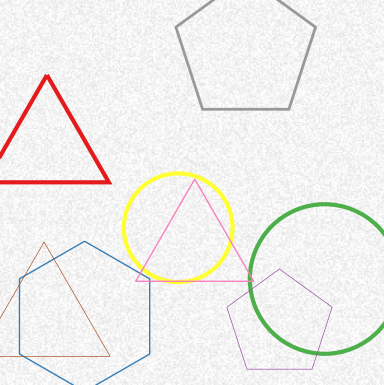[{"shape": "triangle", "thickness": 3, "radius": 0.93, "center": [0.122, 0.619]}, {"shape": "hexagon", "thickness": 1, "radius": 0.98, "center": [0.22, 0.178]}, {"shape": "circle", "thickness": 3, "radius": 0.97, "center": [0.843, 0.275]}, {"shape": "pentagon", "thickness": 0.5, "radius": 0.72, "center": [0.726, 0.157]}, {"shape": "circle", "thickness": 3, "radius": 0.71, "center": [0.463, 0.408]}, {"shape": "triangle", "thickness": 0.5, "radius": 0.99, "center": [0.115, 0.173]}, {"shape": "triangle", "thickness": 1, "radius": 0.88, "center": [0.506, 0.358]}, {"shape": "pentagon", "thickness": 2, "radius": 0.95, "center": [0.638, 0.87]}]